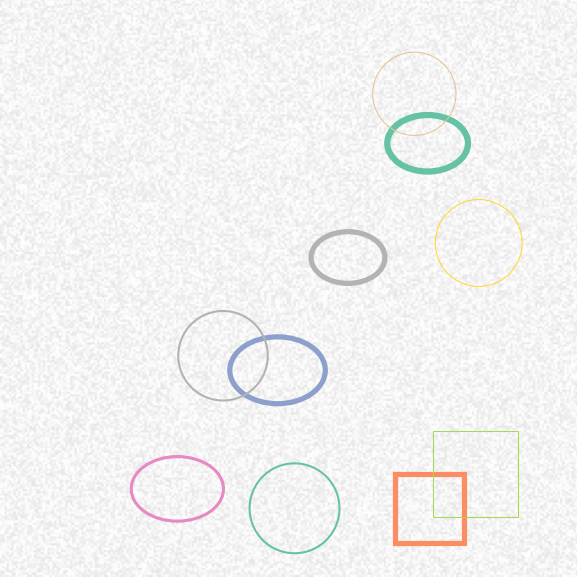[{"shape": "oval", "thickness": 3, "radius": 0.35, "center": [0.74, 0.751]}, {"shape": "circle", "thickness": 1, "radius": 0.39, "center": [0.51, 0.119]}, {"shape": "square", "thickness": 2.5, "radius": 0.3, "center": [0.744, 0.118]}, {"shape": "oval", "thickness": 2.5, "radius": 0.41, "center": [0.481, 0.358]}, {"shape": "oval", "thickness": 1.5, "radius": 0.4, "center": [0.307, 0.153]}, {"shape": "square", "thickness": 0.5, "radius": 0.37, "center": [0.823, 0.178]}, {"shape": "circle", "thickness": 0.5, "radius": 0.38, "center": [0.829, 0.578]}, {"shape": "circle", "thickness": 0.5, "radius": 0.36, "center": [0.717, 0.837]}, {"shape": "oval", "thickness": 2.5, "radius": 0.32, "center": [0.603, 0.553]}, {"shape": "circle", "thickness": 1, "radius": 0.39, "center": [0.386, 0.383]}]